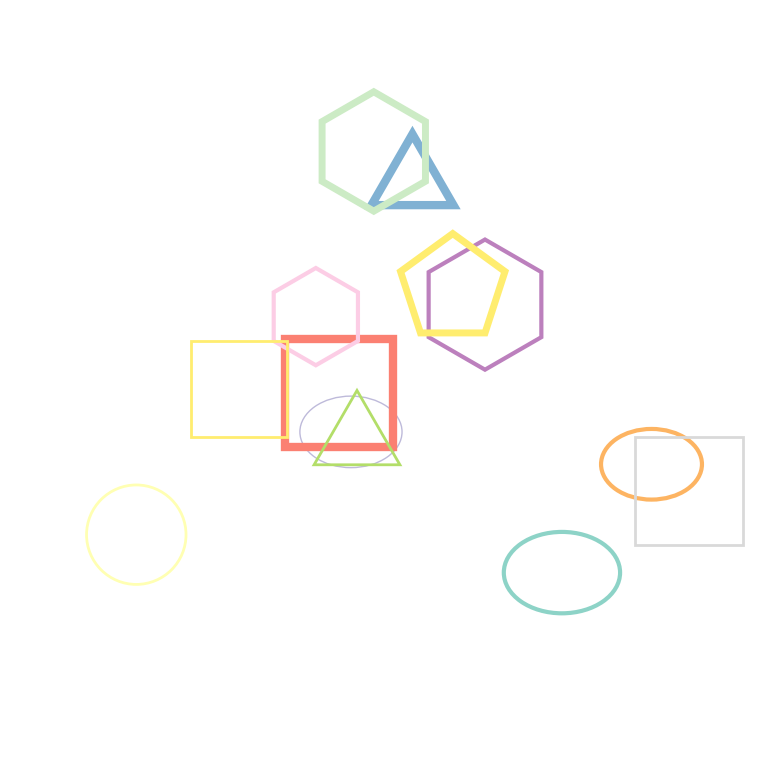[{"shape": "oval", "thickness": 1.5, "radius": 0.38, "center": [0.73, 0.256]}, {"shape": "circle", "thickness": 1, "radius": 0.32, "center": [0.177, 0.306]}, {"shape": "oval", "thickness": 0.5, "radius": 0.33, "center": [0.456, 0.439]}, {"shape": "square", "thickness": 3, "radius": 0.35, "center": [0.441, 0.49]}, {"shape": "triangle", "thickness": 3, "radius": 0.31, "center": [0.536, 0.764]}, {"shape": "oval", "thickness": 1.5, "radius": 0.33, "center": [0.846, 0.397]}, {"shape": "triangle", "thickness": 1, "radius": 0.32, "center": [0.464, 0.429]}, {"shape": "hexagon", "thickness": 1.5, "radius": 0.32, "center": [0.41, 0.589]}, {"shape": "square", "thickness": 1, "radius": 0.35, "center": [0.895, 0.362]}, {"shape": "hexagon", "thickness": 1.5, "radius": 0.42, "center": [0.63, 0.604]}, {"shape": "hexagon", "thickness": 2.5, "radius": 0.39, "center": [0.485, 0.803]}, {"shape": "pentagon", "thickness": 2.5, "radius": 0.36, "center": [0.588, 0.625]}, {"shape": "square", "thickness": 1, "radius": 0.31, "center": [0.31, 0.495]}]